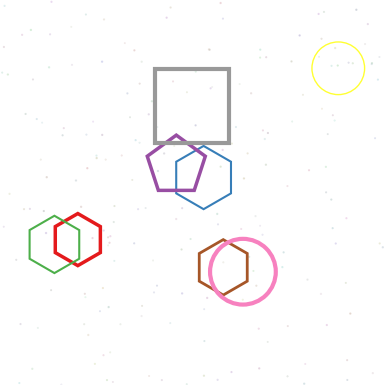[{"shape": "hexagon", "thickness": 2.5, "radius": 0.34, "center": [0.202, 0.378]}, {"shape": "hexagon", "thickness": 1.5, "radius": 0.41, "center": [0.529, 0.539]}, {"shape": "hexagon", "thickness": 1.5, "radius": 0.37, "center": [0.141, 0.365]}, {"shape": "pentagon", "thickness": 2.5, "radius": 0.4, "center": [0.458, 0.57]}, {"shape": "circle", "thickness": 1, "radius": 0.34, "center": [0.879, 0.823]}, {"shape": "hexagon", "thickness": 2, "radius": 0.36, "center": [0.58, 0.306]}, {"shape": "circle", "thickness": 3, "radius": 0.43, "center": [0.631, 0.294]}, {"shape": "square", "thickness": 3, "radius": 0.48, "center": [0.499, 0.725]}]